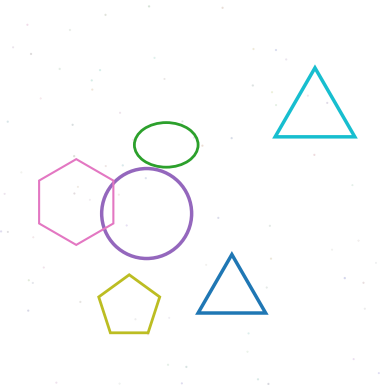[{"shape": "triangle", "thickness": 2.5, "radius": 0.51, "center": [0.602, 0.238]}, {"shape": "oval", "thickness": 2, "radius": 0.41, "center": [0.432, 0.624]}, {"shape": "circle", "thickness": 2.5, "radius": 0.58, "center": [0.381, 0.445]}, {"shape": "hexagon", "thickness": 1.5, "radius": 0.56, "center": [0.198, 0.475]}, {"shape": "pentagon", "thickness": 2, "radius": 0.42, "center": [0.336, 0.203]}, {"shape": "triangle", "thickness": 2.5, "radius": 0.6, "center": [0.818, 0.704]}]